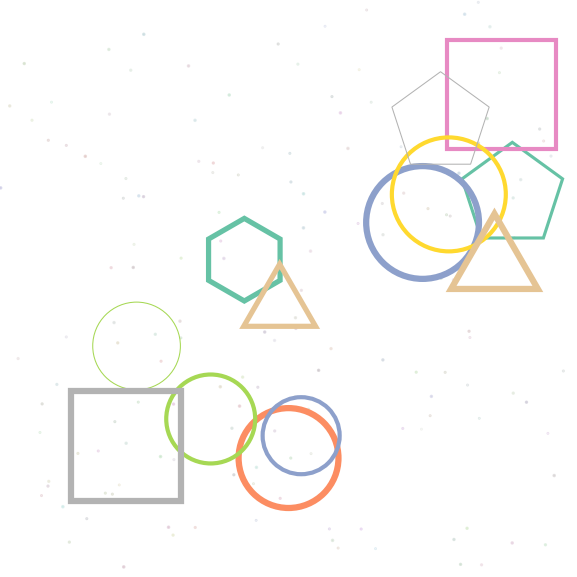[{"shape": "pentagon", "thickness": 1.5, "radius": 0.46, "center": [0.887, 0.661]}, {"shape": "hexagon", "thickness": 2.5, "radius": 0.36, "center": [0.423, 0.549]}, {"shape": "circle", "thickness": 3, "radius": 0.43, "center": [0.5, 0.206]}, {"shape": "circle", "thickness": 2, "radius": 0.33, "center": [0.521, 0.245]}, {"shape": "circle", "thickness": 3, "radius": 0.49, "center": [0.732, 0.614]}, {"shape": "square", "thickness": 2, "radius": 0.47, "center": [0.868, 0.835]}, {"shape": "circle", "thickness": 0.5, "radius": 0.38, "center": [0.236, 0.4]}, {"shape": "circle", "thickness": 2, "radius": 0.39, "center": [0.365, 0.274]}, {"shape": "circle", "thickness": 2, "radius": 0.49, "center": [0.777, 0.663]}, {"shape": "triangle", "thickness": 2.5, "radius": 0.36, "center": [0.484, 0.47]}, {"shape": "triangle", "thickness": 3, "radius": 0.43, "center": [0.856, 0.542]}, {"shape": "pentagon", "thickness": 0.5, "radius": 0.44, "center": [0.763, 0.786]}, {"shape": "square", "thickness": 3, "radius": 0.48, "center": [0.218, 0.227]}]